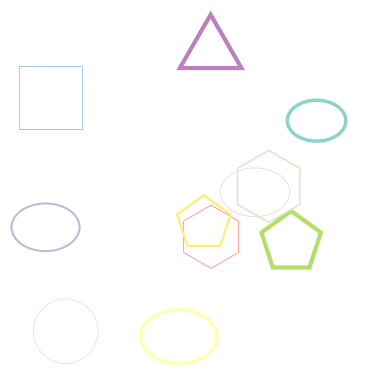[{"shape": "oval", "thickness": 2.5, "radius": 0.38, "center": [0.822, 0.687]}, {"shape": "oval", "thickness": 2.5, "radius": 0.5, "center": [0.465, 0.125]}, {"shape": "oval", "thickness": 1.5, "radius": 0.44, "center": [0.118, 0.41]}, {"shape": "hexagon", "thickness": 0.5, "radius": 0.41, "center": [0.548, 0.385]}, {"shape": "square", "thickness": 0.5, "radius": 0.41, "center": [0.131, 0.746]}, {"shape": "pentagon", "thickness": 3, "radius": 0.41, "center": [0.756, 0.371]}, {"shape": "circle", "thickness": 0.5, "radius": 0.42, "center": [0.171, 0.14]}, {"shape": "oval", "thickness": 0.5, "radius": 0.45, "center": [0.662, 0.501]}, {"shape": "triangle", "thickness": 3, "radius": 0.46, "center": [0.547, 0.869]}, {"shape": "hexagon", "thickness": 1, "radius": 0.47, "center": [0.698, 0.516]}, {"shape": "pentagon", "thickness": 1.5, "radius": 0.36, "center": [0.529, 0.42]}]